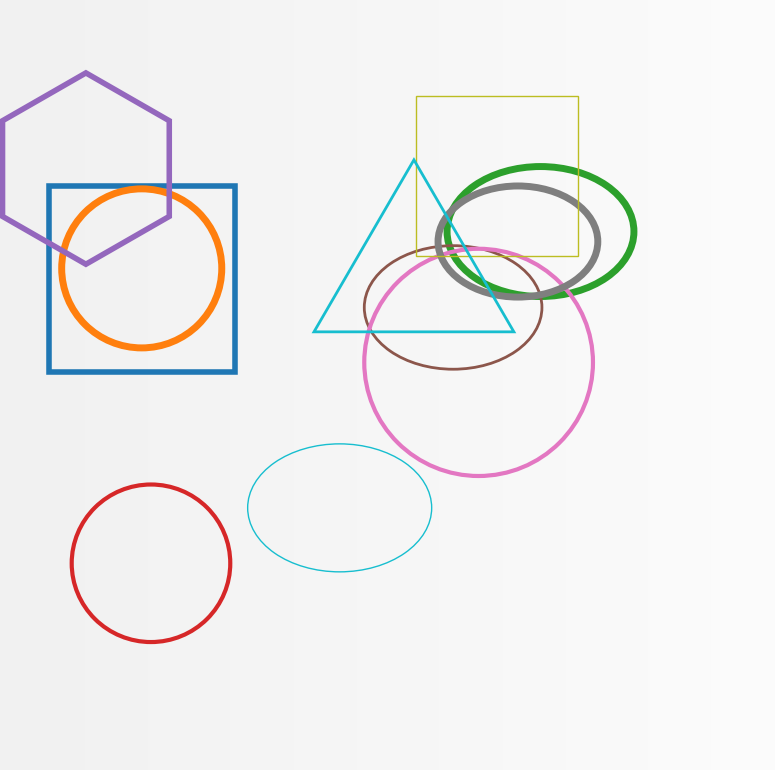[{"shape": "square", "thickness": 2, "radius": 0.6, "center": [0.183, 0.638]}, {"shape": "circle", "thickness": 2.5, "radius": 0.52, "center": [0.183, 0.651]}, {"shape": "oval", "thickness": 2.5, "radius": 0.6, "center": [0.697, 0.699]}, {"shape": "circle", "thickness": 1.5, "radius": 0.51, "center": [0.195, 0.268]}, {"shape": "hexagon", "thickness": 2, "radius": 0.62, "center": [0.111, 0.781]}, {"shape": "oval", "thickness": 1, "radius": 0.57, "center": [0.585, 0.601]}, {"shape": "circle", "thickness": 1.5, "radius": 0.74, "center": [0.618, 0.529]}, {"shape": "oval", "thickness": 2.5, "radius": 0.52, "center": [0.668, 0.686]}, {"shape": "square", "thickness": 0.5, "radius": 0.52, "center": [0.641, 0.772]}, {"shape": "triangle", "thickness": 1, "radius": 0.74, "center": [0.534, 0.643]}, {"shape": "oval", "thickness": 0.5, "radius": 0.59, "center": [0.438, 0.34]}]